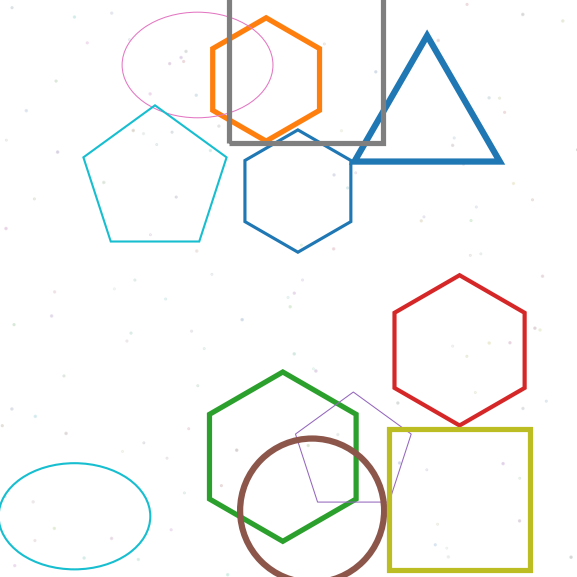[{"shape": "triangle", "thickness": 3, "radius": 0.73, "center": [0.74, 0.792]}, {"shape": "hexagon", "thickness": 1.5, "radius": 0.53, "center": [0.516, 0.668]}, {"shape": "hexagon", "thickness": 2.5, "radius": 0.53, "center": [0.461, 0.862]}, {"shape": "hexagon", "thickness": 2.5, "radius": 0.73, "center": [0.49, 0.208]}, {"shape": "hexagon", "thickness": 2, "radius": 0.65, "center": [0.796, 0.392]}, {"shape": "pentagon", "thickness": 0.5, "radius": 0.53, "center": [0.612, 0.215]}, {"shape": "circle", "thickness": 3, "radius": 0.62, "center": [0.54, 0.115]}, {"shape": "oval", "thickness": 0.5, "radius": 0.65, "center": [0.342, 0.887]}, {"shape": "square", "thickness": 2.5, "radius": 0.67, "center": [0.53, 0.885]}, {"shape": "square", "thickness": 2.5, "radius": 0.61, "center": [0.795, 0.134]}, {"shape": "pentagon", "thickness": 1, "radius": 0.65, "center": [0.268, 0.686]}, {"shape": "oval", "thickness": 1, "radius": 0.66, "center": [0.129, 0.105]}]